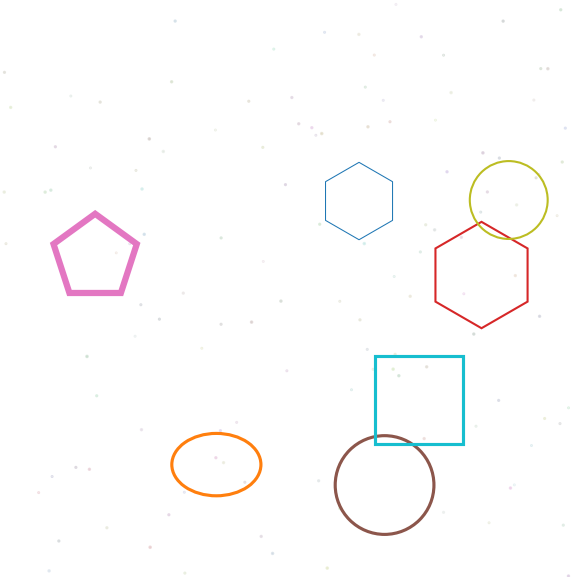[{"shape": "hexagon", "thickness": 0.5, "radius": 0.34, "center": [0.622, 0.651]}, {"shape": "oval", "thickness": 1.5, "radius": 0.39, "center": [0.375, 0.195]}, {"shape": "hexagon", "thickness": 1, "radius": 0.46, "center": [0.834, 0.523]}, {"shape": "circle", "thickness": 1.5, "radius": 0.43, "center": [0.666, 0.159]}, {"shape": "pentagon", "thickness": 3, "radius": 0.38, "center": [0.165, 0.553]}, {"shape": "circle", "thickness": 1, "radius": 0.34, "center": [0.881, 0.653]}, {"shape": "square", "thickness": 1.5, "radius": 0.38, "center": [0.725, 0.307]}]